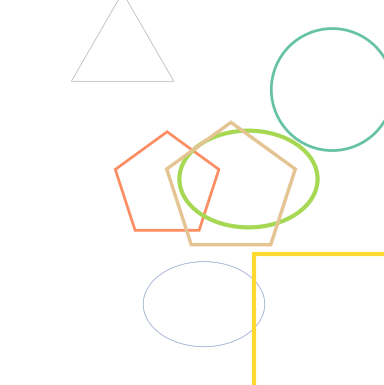[{"shape": "circle", "thickness": 2, "radius": 0.79, "center": [0.863, 0.767]}, {"shape": "pentagon", "thickness": 2, "radius": 0.71, "center": [0.434, 0.516]}, {"shape": "oval", "thickness": 0.5, "radius": 0.79, "center": [0.53, 0.21]}, {"shape": "oval", "thickness": 3, "radius": 0.9, "center": [0.645, 0.535]}, {"shape": "square", "thickness": 3, "radius": 0.92, "center": [0.843, 0.155]}, {"shape": "pentagon", "thickness": 2.5, "radius": 0.88, "center": [0.6, 0.507]}, {"shape": "triangle", "thickness": 0.5, "radius": 0.77, "center": [0.319, 0.866]}]